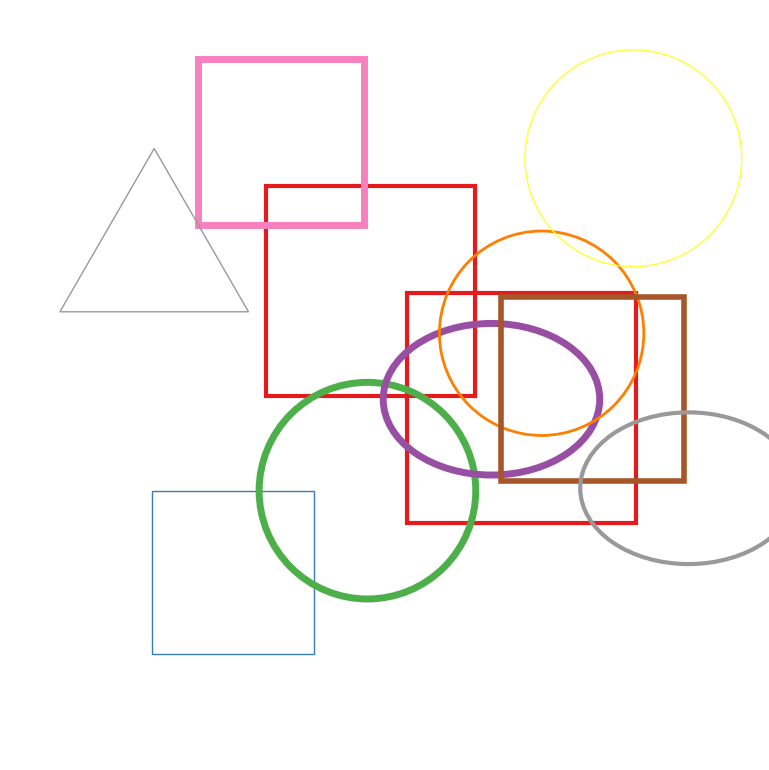[{"shape": "square", "thickness": 1.5, "radius": 0.68, "center": [0.481, 0.622]}, {"shape": "square", "thickness": 1.5, "radius": 0.75, "center": [0.677, 0.47]}, {"shape": "square", "thickness": 0.5, "radius": 0.53, "center": [0.303, 0.256]}, {"shape": "circle", "thickness": 2.5, "radius": 0.7, "center": [0.477, 0.363]}, {"shape": "oval", "thickness": 2.5, "radius": 0.7, "center": [0.638, 0.482]}, {"shape": "circle", "thickness": 1, "radius": 0.66, "center": [0.703, 0.567]}, {"shape": "circle", "thickness": 0.5, "radius": 0.7, "center": [0.822, 0.794]}, {"shape": "square", "thickness": 2, "radius": 0.6, "center": [0.77, 0.495]}, {"shape": "square", "thickness": 2.5, "radius": 0.54, "center": [0.365, 0.815]}, {"shape": "triangle", "thickness": 0.5, "radius": 0.71, "center": [0.2, 0.666]}, {"shape": "oval", "thickness": 1.5, "radius": 0.7, "center": [0.894, 0.366]}]